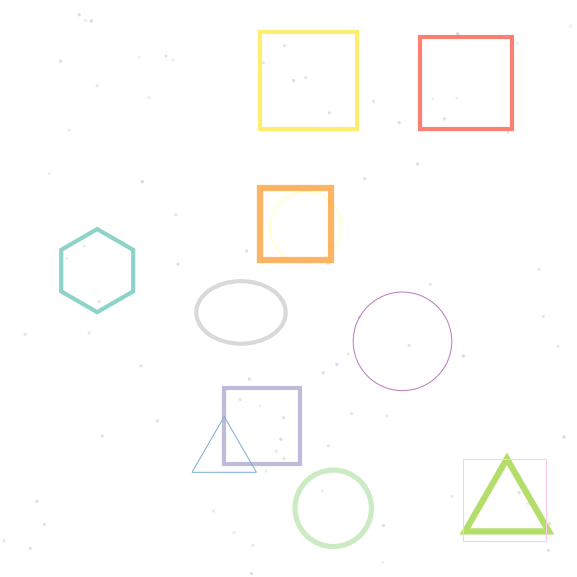[{"shape": "hexagon", "thickness": 2, "radius": 0.36, "center": [0.168, 0.531]}, {"shape": "circle", "thickness": 0.5, "radius": 0.31, "center": [0.529, 0.606]}, {"shape": "square", "thickness": 2, "radius": 0.33, "center": [0.454, 0.261]}, {"shape": "square", "thickness": 2, "radius": 0.4, "center": [0.806, 0.855]}, {"shape": "triangle", "thickness": 0.5, "radius": 0.32, "center": [0.388, 0.213]}, {"shape": "square", "thickness": 3, "radius": 0.31, "center": [0.512, 0.611]}, {"shape": "triangle", "thickness": 3, "radius": 0.42, "center": [0.878, 0.121]}, {"shape": "square", "thickness": 0.5, "radius": 0.36, "center": [0.873, 0.133]}, {"shape": "oval", "thickness": 2, "radius": 0.39, "center": [0.417, 0.458]}, {"shape": "circle", "thickness": 0.5, "radius": 0.43, "center": [0.697, 0.408]}, {"shape": "circle", "thickness": 2.5, "radius": 0.33, "center": [0.577, 0.119]}, {"shape": "square", "thickness": 2, "radius": 0.42, "center": [0.534, 0.859]}]